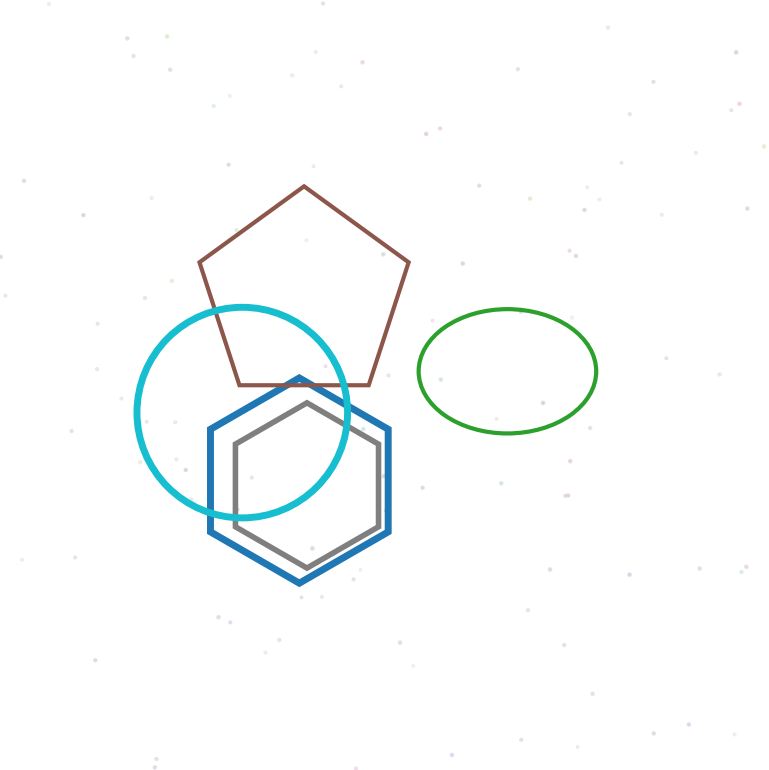[{"shape": "hexagon", "thickness": 2.5, "radius": 0.67, "center": [0.389, 0.376]}, {"shape": "oval", "thickness": 1.5, "radius": 0.58, "center": [0.659, 0.518]}, {"shape": "pentagon", "thickness": 1.5, "radius": 0.71, "center": [0.395, 0.615]}, {"shape": "hexagon", "thickness": 2, "radius": 0.54, "center": [0.399, 0.37]}, {"shape": "circle", "thickness": 2.5, "radius": 0.68, "center": [0.315, 0.464]}]